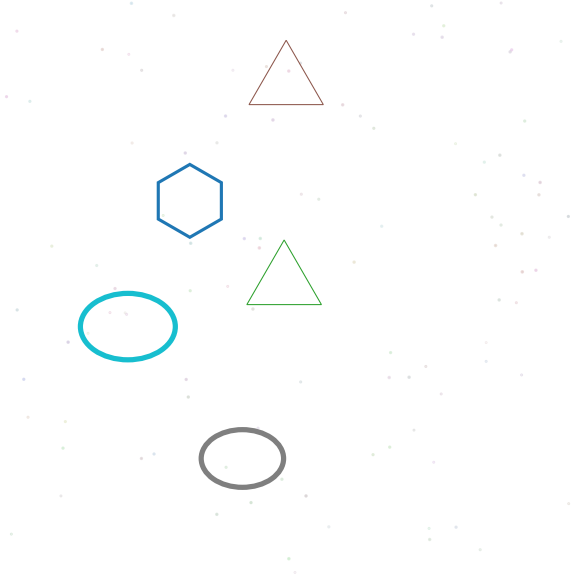[{"shape": "hexagon", "thickness": 1.5, "radius": 0.32, "center": [0.329, 0.651]}, {"shape": "triangle", "thickness": 0.5, "radius": 0.37, "center": [0.492, 0.509]}, {"shape": "triangle", "thickness": 0.5, "radius": 0.37, "center": [0.496, 0.855]}, {"shape": "oval", "thickness": 2.5, "radius": 0.36, "center": [0.42, 0.205]}, {"shape": "oval", "thickness": 2.5, "radius": 0.41, "center": [0.221, 0.434]}]